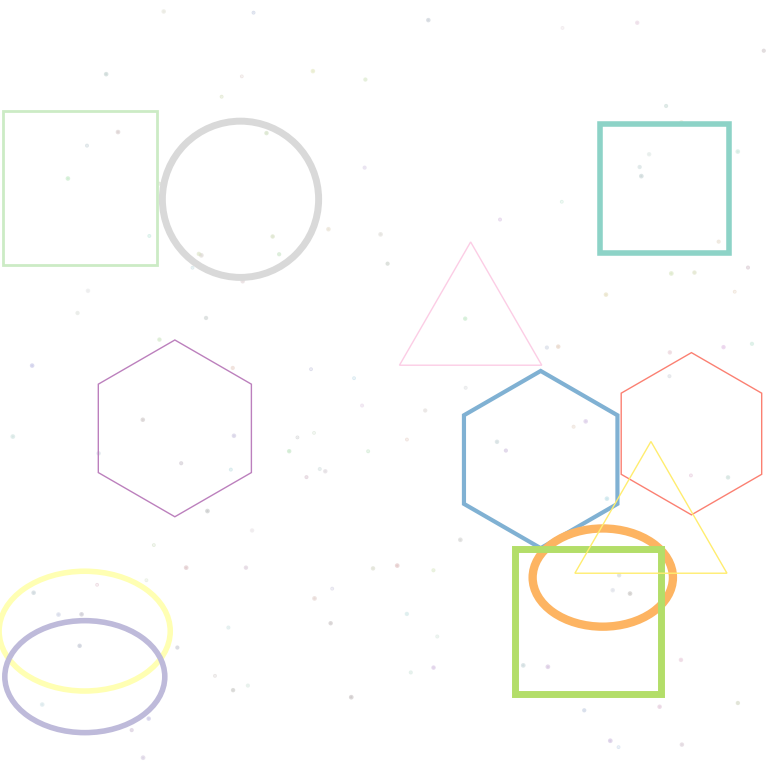[{"shape": "square", "thickness": 2, "radius": 0.42, "center": [0.863, 0.755]}, {"shape": "oval", "thickness": 2, "radius": 0.56, "center": [0.11, 0.18]}, {"shape": "oval", "thickness": 2, "radius": 0.52, "center": [0.11, 0.121]}, {"shape": "hexagon", "thickness": 0.5, "radius": 0.53, "center": [0.898, 0.437]}, {"shape": "hexagon", "thickness": 1.5, "radius": 0.58, "center": [0.702, 0.403]}, {"shape": "oval", "thickness": 3, "radius": 0.46, "center": [0.783, 0.25]}, {"shape": "square", "thickness": 2.5, "radius": 0.47, "center": [0.764, 0.192]}, {"shape": "triangle", "thickness": 0.5, "radius": 0.53, "center": [0.611, 0.579]}, {"shape": "circle", "thickness": 2.5, "radius": 0.51, "center": [0.312, 0.741]}, {"shape": "hexagon", "thickness": 0.5, "radius": 0.57, "center": [0.227, 0.444]}, {"shape": "square", "thickness": 1, "radius": 0.5, "center": [0.104, 0.756]}, {"shape": "triangle", "thickness": 0.5, "radius": 0.57, "center": [0.845, 0.313]}]